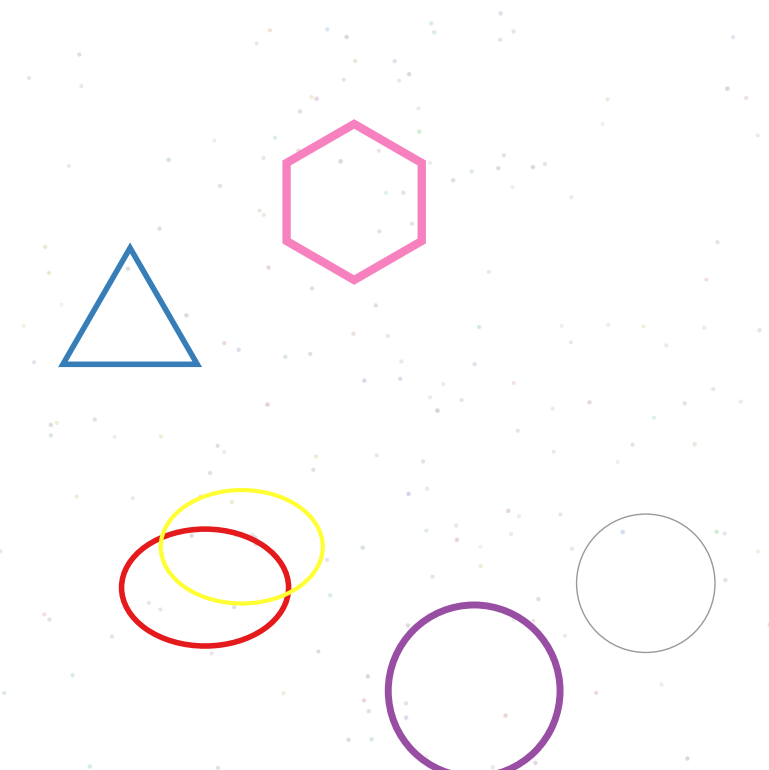[{"shape": "oval", "thickness": 2, "radius": 0.54, "center": [0.266, 0.237]}, {"shape": "triangle", "thickness": 2, "radius": 0.5, "center": [0.169, 0.577]}, {"shape": "circle", "thickness": 2.5, "radius": 0.56, "center": [0.616, 0.103]}, {"shape": "oval", "thickness": 1.5, "radius": 0.53, "center": [0.314, 0.29]}, {"shape": "hexagon", "thickness": 3, "radius": 0.51, "center": [0.46, 0.738]}, {"shape": "circle", "thickness": 0.5, "radius": 0.45, "center": [0.839, 0.242]}]